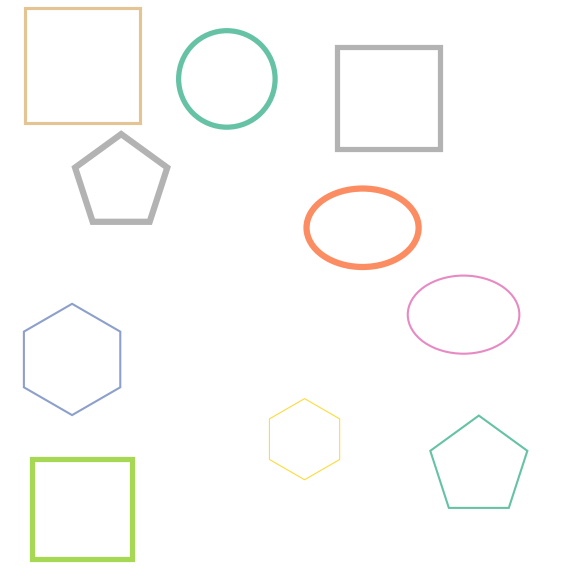[{"shape": "circle", "thickness": 2.5, "radius": 0.42, "center": [0.393, 0.862]}, {"shape": "pentagon", "thickness": 1, "radius": 0.44, "center": [0.829, 0.191]}, {"shape": "oval", "thickness": 3, "radius": 0.49, "center": [0.628, 0.605]}, {"shape": "hexagon", "thickness": 1, "radius": 0.48, "center": [0.125, 0.377]}, {"shape": "oval", "thickness": 1, "radius": 0.48, "center": [0.803, 0.454]}, {"shape": "square", "thickness": 2.5, "radius": 0.43, "center": [0.142, 0.118]}, {"shape": "hexagon", "thickness": 0.5, "radius": 0.35, "center": [0.527, 0.239]}, {"shape": "square", "thickness": 1.5, "radius": 0.5, "center": [0.143, 0.886]}, {"shape": "pentagon", "thickness": 3, "radius": 0.42, "center": [0.21, 0.683]}, {"shape": "square", "thickness": 2.5, "radius": 0.44, "center": [0.673, 0.83]}]